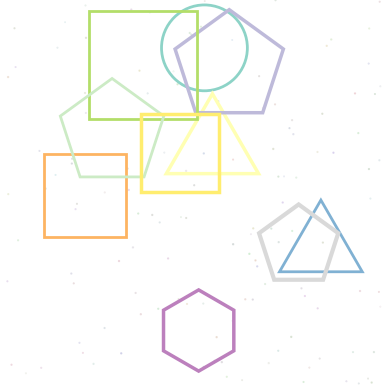[{"shape": "circle", "thickness": 2, "radius": 0.56, "center": [0.531, 0.876]}, {"shape": "triangle", "thickness": 2.5, "radius": 0.69, "center": [0.552, 0.618]}, {"shape": "pentagon", "thickness": 2.5, "radius": 0.74, "center": [0.595, 0.827]}, {"shape": "triangle", "thickness": 2, "radius": 0.62, "center": [0.833, 0.356]}, {"shape": "square", "thickness": 2, "radius": 0.54, "center": [0.221, 0.491]}, {"shape": "square", "thickness": 2, "radius": 0.7, "center": [0.372, 0.831]}, {"shape": "pentagon", "thickness": 3, "radius": 0.54, "center": [0.776, 0.361]}, {"shape": "hexagon", "thickness": 2.5, "radius": 0.53, "center": [0.516, 0.142]}, {"shape": "pentagon", "thickness": 2, "radius": 0.71, "center": [0.291, 0.655]}, {"shape": "square", "thickness": 2.5, "radius": 0.51, "center": [0.467, 0.603]}]